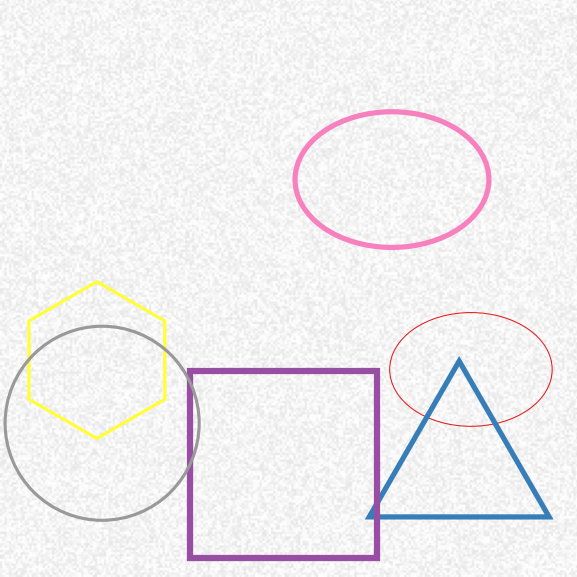[{"shape": "oval", "thickness": 0.5, "radius": 0.7, "center": [0.815, 0.359]}, {"shape": "triangle", "thickness": 2.5, "radius": 0.9, "center": [0.795, 0.194]}, {"shape": "square", "thickness": 3, "radius": 0.81, "center": [0.491, 0.195]}, {"shape": "hexagon", "thickness": 1.5, "radius": 0.68, "center": [0.168, 0.376]}, {"shape": "oval", "thickness": 2.5, "radius": 0.84, "center": [0.679, 0.688]}, {"shape": "circle", "thickness": 1.5, "radius": 0.84, "center": [0.177, 0.266]}]